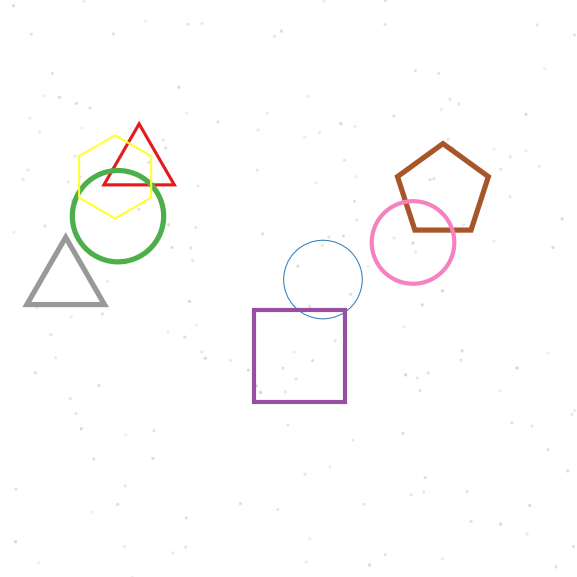[{"shape": "triangle", "thickness": 1.5, "radius": 0.35, "center": [0.241, 0.714]}, {"shape": "circle", "thickness": 0.5, "radius": 0.34, "center": [0.559, 0.515]}, {"shape": "circle", "thickness": 2.5, "radius": 0.4, "center": [0.204, 0.625]}, {"shape": "square", "thickness": 2, "radius": 0.4, "center": [0.519, 0.383]}, {"shape": "hexagon", "thickness": 1, "radius": 0.36, "center": [0.199, 0.693]}, {"shape": "pentagon", "thickness": 2.5, "radius": 0.41, "center": [0.767, 0.668]}, {"shape": "circle", "thickness": 2, "radius": 0.36, "center": [0.715, 0.579]}, {"shape": "triangle", "thickness": 2.5, "radius": 0.39, "center": [0.114, 0.511]}]